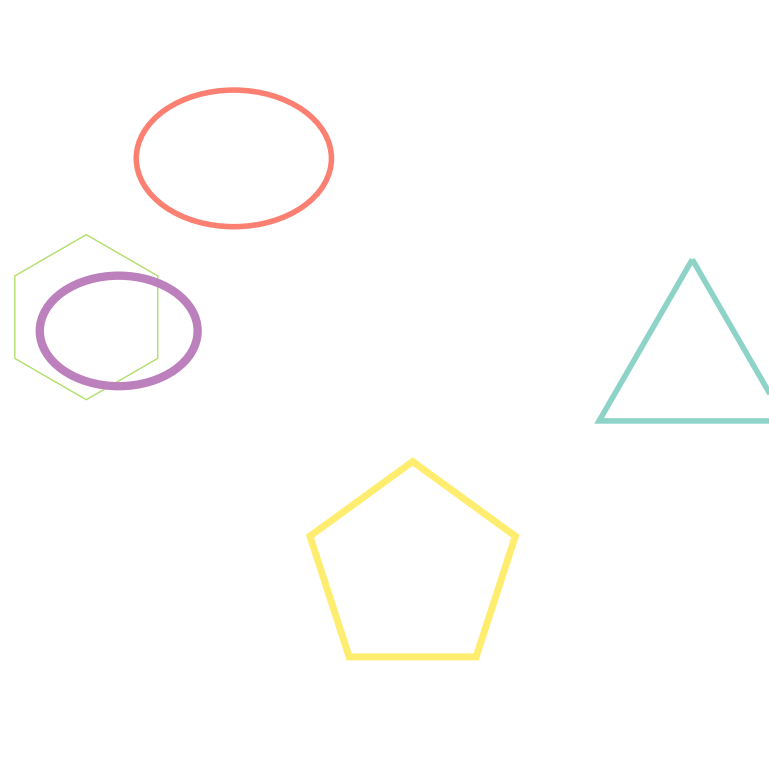[{"shape": "triangle", "thickness": 2, "radius": 0.7, "center": [0.899, 0.523]}, {"shape": "oval", "thickness": 2, "radius": 0.63, "center": [0.304, 0.794]}, {"shape": "hexagon", "thickness": 0.5, "radius": 0.54, "center": [0.112, 0.588]}, {"shape": "oval", "thickness": 3, "radius": 0.51, "center": [0.154, 0.57]}, {"shape": "pentagon", "thickness": 2.5, "radius": 0.7, "center": [0.536, 0.26]}]